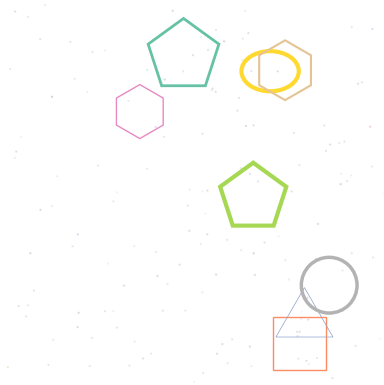[{"shape": "pentagon", "thickness": 2, "radius": 0.48, "center": [0.477, 0.855]}, {"shape": "square", "thickness": 1, "radius": 0.35, "center": [0.778, 0.108]}, {"shape": "triangle", "thickness": 0.5, "radius": 0.43, "center": [0.791, 0.167]}, {"shape": "hexagon", "thickness": 1, "radius": 0.35, "center": [0.363, 0.71]}, {"shape": "pentagon", "thickness": 3, "radius": 0.45, "center": [0.658, 0.487]}, {"shape": "oval", "thickness": 3, "radius": 0.37, "center": [0.702, 0.815]}, {"shape": "hexagon", "thickness": 1.5, "radius": 0.39, "center": [0.74, 0.818]}, {"shape": "circle", "thickness": 2.5, "radius": 0.36, "center": [0.855, 0.259]}]